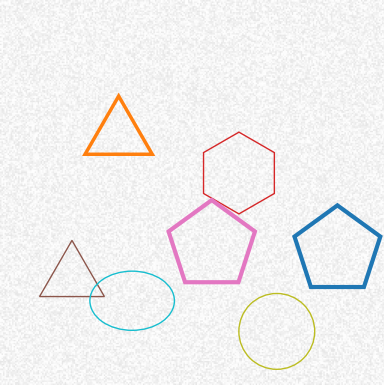[{"shape": "pentagon", "thickness": 3, "radius": 0.59, "center": [0.876, 0.349]}, {"shape": "triangle", "thickness": 2.5, "radius": 0.5, "center": [0.308, 0.65]}, {"shape": "hexagon", "thickness": 1, "radius": 0.53, "center": [0.621, 0.551]}, {"shape": "triangle", "thickness": 1, "radius": 0.49, "center": [0.187, 0.278]}, {"shape": "pentagon", "thickness": 3, "radius": 0.59, "center": [0.55, 0.362]}, {"shape": "circle", "thickness": 1, "radius": 0.49, "center": [0.719, 0.139]}, {"shape": "oval", "thickness": 1, "radius": 0.55, "center": [0.343, 0.219]}]